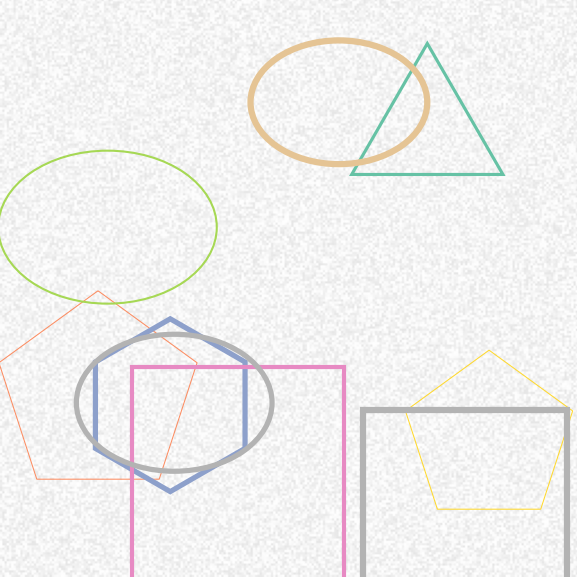[{"shape": "triangle", "thickness": 1.5, "radius": 0.76, "center": [0.74, 0.773]}, {"shape": "pentagon", "thickness": 0.5, "radius": 0.9, "center": [0.17, 0.315]}, {"shape": "hexagon", "thickness": 2.5, "radius": 0.75, "center": [0.295, 0.297]}, {"shape": "square", "thickness": 2, "radius": 0.92, "center": [0.412, 0.181]}, {"shape": "oval", "thickness": 1, "radius": 0.95, "center": [0.186, 0.606]}, {"shape": "pentagon", "thickness": 0.5, "radius": 0.76, "center": [0.847, 0.241]}, {"shape": "oval", "thickness": 3, "radius": 0.77, "center": [0.587, 0.822]}, {"shape": "oval", "thickness": 2.5, "radius": 0.85, "center": [0.302, 0.302]}, {"shape": "square", "thickness": 3, "radius": 0.88, "center": [0.805, 0.112]}]